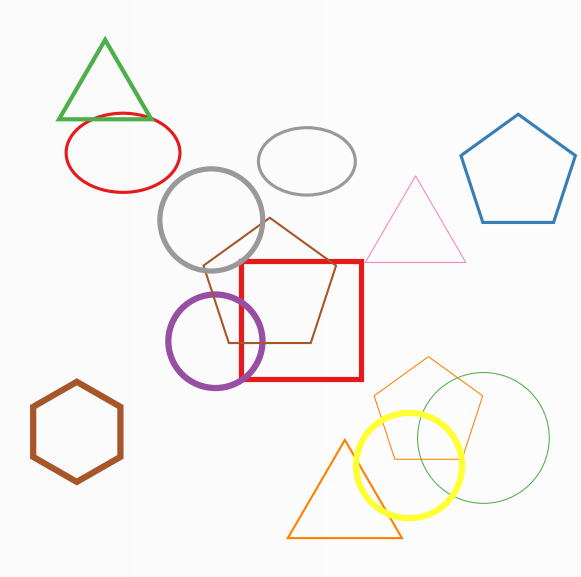[{"shape": "oval", "thickness": 1.5, "radius": 0.49, "center": [0.212, 0.735]}, {"shape": "square", "thickness": 2.5, "radius": 0.51, "center": [0.518, 0.445]}, {"shape": "pentagon", "thickness": 1.5, "radius": 0.52, "center": [0.892, 0.698]}, {"shape": "circle", "thickness": 0.5, "radius": 0.57, "center": [0.832, 0.241]}, {"shape": "triangle", "thickness": 2, "radius": 0.46, "center": [0.181, 0.838]}, {"shape": "circle", "thickness": 3, "radius": 0.4, "center": [0.371, 0.408]}, {"shape": "pentagon", "thickness": 0.5, "radius": 0.49, "center": [0.737, 0.283]}, {"shape": "triangle", "thickness": 1, "radius": 0.57, "center": [0.593, 0.124]}, {"shape": "circle", "thickness": 3, "radius": 0.46, "center": [0.704, 0.193]}, {"shape": "pentagon", "thickness": 1, "radius": 0.6, "center": [0.464, 0.502]}, {"shape": "hexagon", "thickness": 3, "radius": 0.43, "center": [0.132, 0.251]}, {"shape": "triangle", "thickness": 0.5, "radius": 0.5, "center": [0.715, 0.595]}, {"shape": "oval", "thickness": 1.5, "radius": 0.42, "center": [0.528, 0.72]}, {"shape": "circle", "thickness": 2.5, "radius": 0.44, "center": [0.364, 0.618]}]